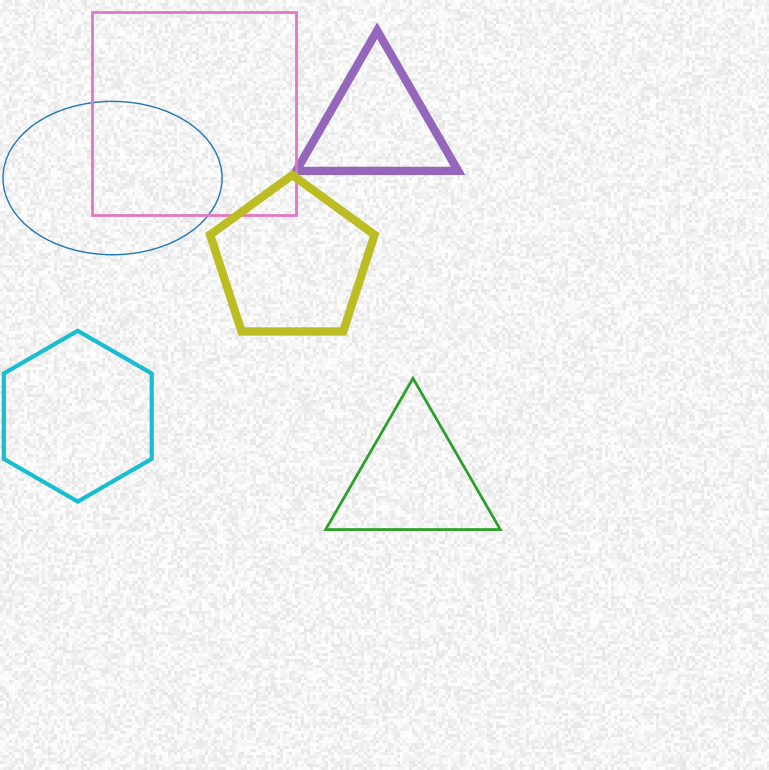[{"shape": "oval", "thickness": 0.5, "radius": 0.71, "center": [0.146, 0.769]}, {"shape": "triangle", "thickness": 1, "radius": 0.65, "center": [0.536, 0.378]}, {"shape": "triangle", "thickness": 3, "radius": 0.61, "center": [0.49, 0.839]}, {"shape": "square", "thickness": 1, "radius": 0.66, "center": [0.252, 0.852]}, {"shape": "pentagon", "thickness": 3, "radius": 0.56, "center": [0.38, 0.66]}, {"shape": "hexagon", "thickness": 1.5, "radius": 0.55, "center": [0.101, 0.459]}]